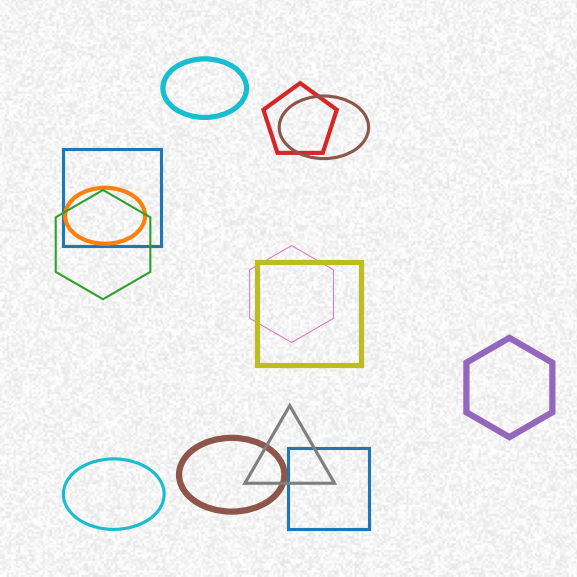[{"shape": "square", "thickness": 1.5, "radius": 0.35, "center": [0.569, 0.154]}, {"shape": "square", "thickness": 1.5, "radius": 0.42, "center": [0.194, 0.657]}, {"shape": "oval", "thickness": 2, "radius": 0.35, "center": [0.182, 0.626]}, {"shape": "hexagon", "thickness": 1, "radius": 0.47, "center": [0.178, 0.576]}, {"shape": "pentagon", "thickness": 2, "radius": 0.33, "center": [0.52, 0.788]}, {"shape": "hexagon", "thickness": 3, "radius": 0.43, "center": [0.882, 0.328]}, {"shape": "oval", "thickness": 1.5, "radius": 0.39, "center": [0.561, 0.779]}, {"shape": "oval", "thickness": 3, "radius": 0.46, "center": [0.401, 0.177]}, {"shape": "hexagon", "thickness": 0.5, "radius": 0.42, "center": [0.505, 0.49]}, {"shape": "triangle", "thickness": 1.5, "radius": 0.45, "center": [0.502, 0.207]}, {"shape": "square", "thickness": 2.5, "radius": 0.45, "center": [0.536, 0.456]}, {"shape": "oval", "thickness": 1.5, "radius": 0.44, "center": [0.197, 0.143]}, {"shape": "oval", "thickness": 2.5, "radius": 0.36, "center": [0.354, 0.846]}]